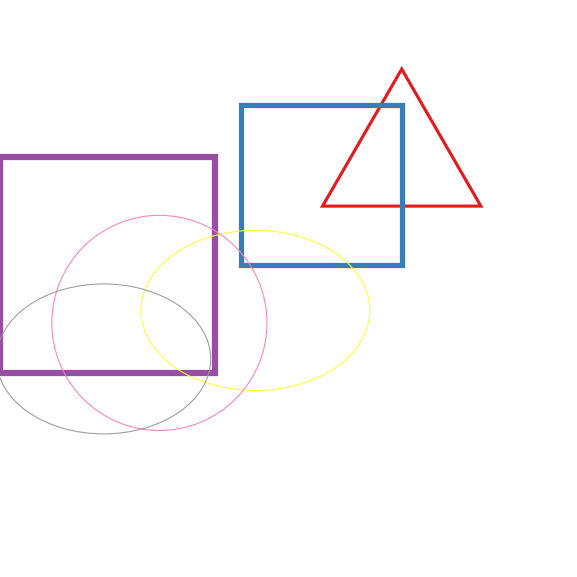[{"shape": "triangle", "thickness": 1.5, "radius": 0.79, "center": [0.696, 0.721]}, {"shape": "square", "thickness": 2.5, "radius": 0.7, "center": [0.557, 0.679]}, {"shape": "square", "thickness": 3, "radius": 0.93, "center": [0.186, 0.54]}, {"shape": "oval", "thickness": 0.5, "radius": 0.99, "center": [0.442, 0.462]}, {"shape": "circle", "thickness": 0.5, "radius": 0.93, "center": [0.276, 0.44]}, {"shape": "oval", "thickness": 0.5, "radius": 0.93, "center": [0.179, 0.378]}]